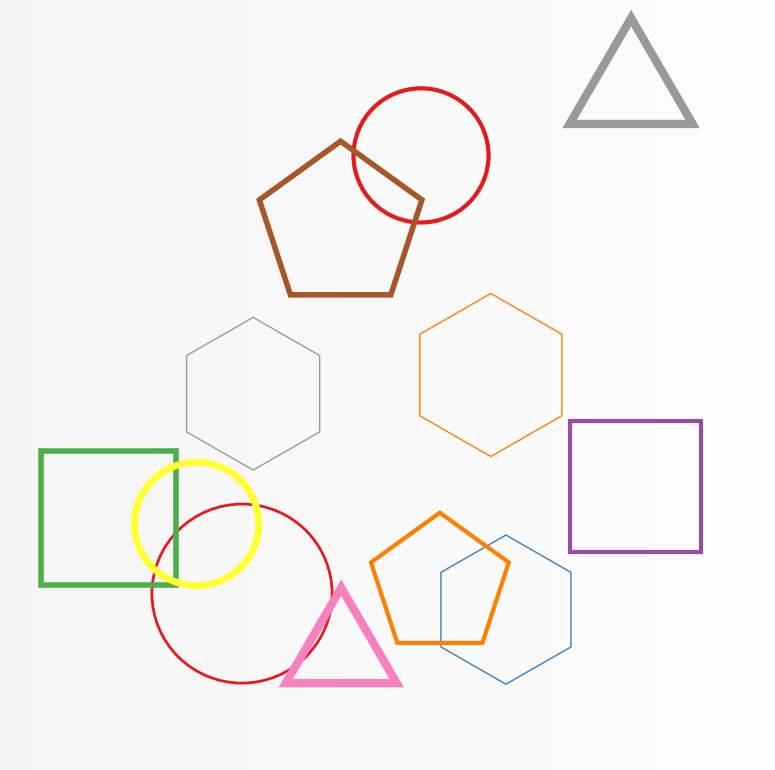[{"shape": "circle", "thickness": 1.5, "radius": 0.44, "center": [0.543, 0.798]}, {"shape": "circle", "thickness": 1, "radius": 0.58, "center": [0.312, 0.229]}, {"shape": "hexagon", "thickness": 0.5, "radius": 0.48, "center": [0.653, 0.208]}, {"shape": "square", "thickness": 2, "radius": 0.43, "center": [0.14, 0.327]}, {"shape": "square", "thickness": 1.5, "radius": 0.42, "center": [0.82, 0.368]}, {"shape": "hexagon", "thickness": 0.5, "radius": 0.53, "center": [0.633, 0.513]}, {"shape": "pentagon", "thickness": 1.5, "radius": 0.47, "center": [0.568, 0.241]}, {"shape": "circle", "thickness": 2.5, "radius": 0.4, "center": [0.254, 0.32]}, {"shape": "pentagon", "thickness": 2, "radius": 0.55, "center": [0.44, 0.706]}, {"shape": "triangle", "thickness": 3, "radius": 0.41, "center": [0.44, 0.154]}, {"shape": "hexagon", "thickness": 0.5, "radius": 0.5, "center": [0.327, 0.489]}, {"shape": "triangle", "thickness": 3, "radius": 0.46, "center": [0.814, 0.885]}]